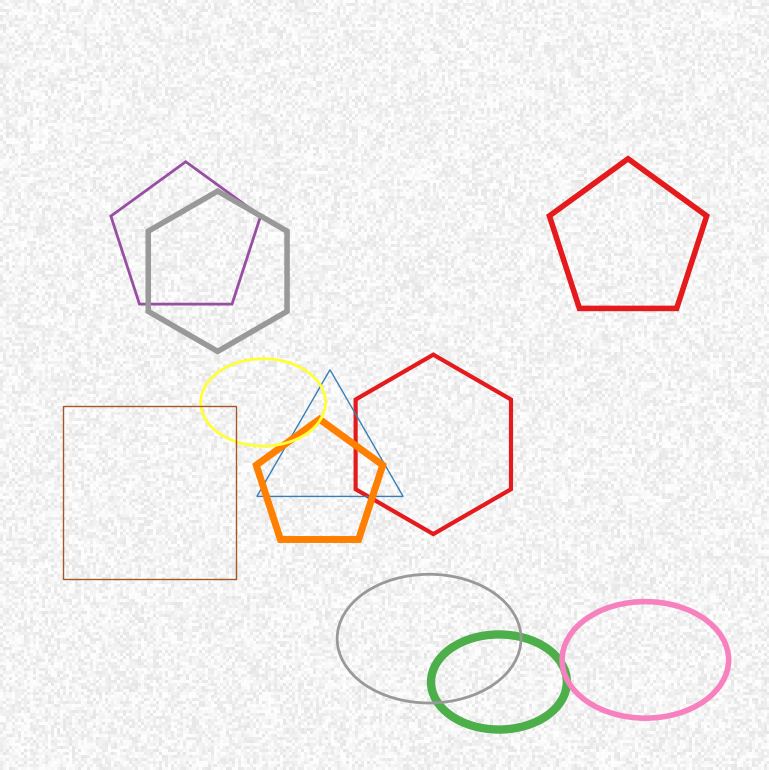[{"shape": "hexagon", "thickness": 1.5, "radius": 0.58, "center": [0.563, 0.423]}, {"shape": "pentagon", "thickness": 2, "radius": 0.54, "center": [0.816, 0.686]}, {"shape": "triangle", "thickness": 0.5, "radius": 0.55, "center": [0.429, 0.41]}, {"shape": "oval", "thickness": 3, "radius": 0.44, "center": [0.648, 0.114]}, {"shape": "pentagon", "thickness": 1, "radius": 0.51, "center": [0.241, 0.688]}, {"shape": "pentagon", "thickness": 2.5, "radius": 0.43, "center": [0.415, 0.369]}, {"shape": "oval", "thickness": 1, "radius": 0.4, "center": [0.342, 0.477]}, {"shape": "square", "thickness": 0.5, "radius": 0.56, "center": [0.194, 0.361]}, {"shape": "oval", "thickness": 2, "radius": 0.54, "center": [0.838, 0.143]}, {"shape": "oval", "thickness": 1, "radius": 0.6, "center": [0.557, 0.171]}, {"shape": "hexagon", "thickness": 2, "radius": 0.52, "center": [0.283, 0.648]}]